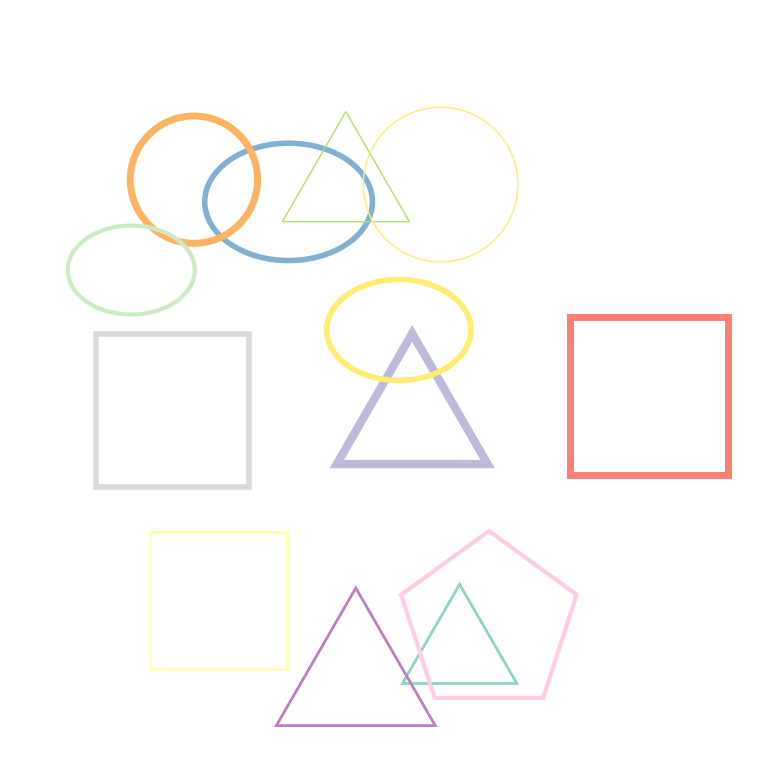[{"shape": "triangle", "thickness": 1, "radius": 0.43, "center": [0.597, 0.155]}, {"shape": "square", "thickness": 1, "radius": 0.44, "center": [0.283, 0.22]}, {"shape": "triangle", "thickness": 3, "radius": 0.57, "center": [0.535, 0.454]}, {"shape": "square", "thickness": 2.5, "radius": 0.51, "center": [0.842, 0.486]}, {"shape": "oval", "thickness": 2, "radius": 0.54, "center": [0.375, 0.738]}, {"shape": "circle", "thickness": 2.5, "radius": 0.41, "center": [0.252, 0.767]}, {"shape": "triangle", "thickness": 0.5, "radius": 0.48, "center": [0.449, 0.76]}, {"shape": "pentagon", "thickness": 1.5, "radius": 0.6, "center": [0.635, 0.191]}, {"shape": "square", "thickness": 2, "radius": 0.5, "center": [0.224, 0.467]}, {"shape": "triangle", "thickness": 1, "radius": 0.6, "center": [0.462, 0.117]}, {"shape": "oval", "thickness": 1.5, "radius": 0.41, "center": [0.17, 0.649]}, {"shape": "circle", "thickness": 0.5, "radius": 0.5, "center": [0.572, 0.76]}, {"shape": "oval", "thickness": 2, "radius": 0.47, "center": [0.518, 0.571]}]